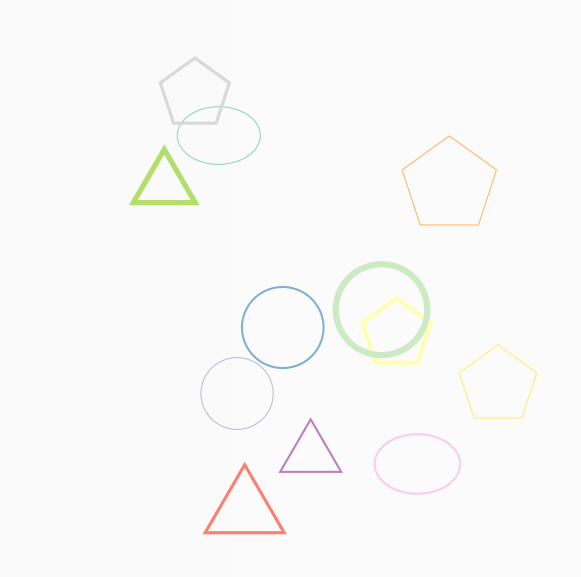[{"shape": "oval", "thickness": 0.5, "radius": 0.36, "center": [0.376, 0.764]}, {"shape": "pentagon", "thickness": 2, "radius": 0.31, "center": [0.682, 0.421]}, {"shape": "circle", "thickness": 0.5, "radius": 0.31, "center": [0.408, 0.318]}, {"shape": "triangle", "thickness": 1.5, "radius": 0.39, "center": [0.421, 0.116]}, {"shape": "circle", "thickness": 1, "radius": 0.35, "center": [0.486, 0.432]}, {"shape": "pentagon", "thickness": 0.5, "radius": 0.43, "center": [0.773, 0.679]}, {"shape": "triangle", "thickness": 2.5, "radius": 0.31, "center": [0.283, 0.679]}, {"shape": "oval", "thickness": 1, "radius": 0.37, "center": [0.718, 0.196]}, {"shape": "pentagon", "thickness": 1.5, "radius": 0.31, "center": [0.335, 0.836]}, {"shape": "triangle", "thickness": 1, "radius": 0.3, "center": [0.534, 0.212]}, {"shape": "circle", "thickness": 3, "radius": 0.39, "center": [0.656, 0.463]}, {"shape": "pentagon", "thickness": 0.5, "radius": 0.35, "center": [0.857, 0.332]}]